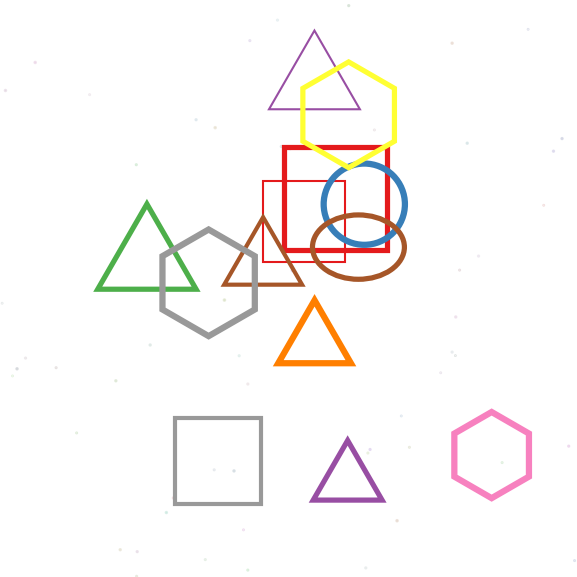[{"shape": "square", "thickness": 1, "radius": 0.35, "center": [0.527, 0.615]}, {"shape": "square", "thickness": 2.5, "radius": 0.45, "center": [0.581, 0.655]}, {"shape": "circle", "thickness": 3, "radius": 0.35, "center": [0.631, 0.646]}, {"shape": "triangle", "thickness": 2.5, "radius": 0.49, "center": [0.254, 0.547]}, {"shape": "triangle", "thickness": 2.5, "radius": 0.34, "center": [0.602, 0.168]}, {"shape": "triangle", "thickness": 1, "radius": 0.45, "center": [0.544, 0.855]}, {"shape": "triangle", "thickness": 3, "radius": 0.36, "center": [0.545, 0.406]}, {"shape": "hexagon", "thickness": 2.5, "radius": 0.46, "center": [0.604, 0.8]}, {"shape": "triangle", "thickness": 2, "radius": 0.39, "center": [0.456, 0.545]}, {"shape": "oval", "thickness": 2.5, "radius": 0.4, "center": [0.621, 0.571]}, {"shape": "hexagon", "thickness": 3, "radius": 0.37, "center": [0.851, 0.211]}, {"shape": "square", "thickness": 2, "radius": 0.37, "center": [0.377, 0.201]}, {"shape": "hexagon", "thickness": 3, "radius": 0.46, "center": [0.361, 0.509]}]